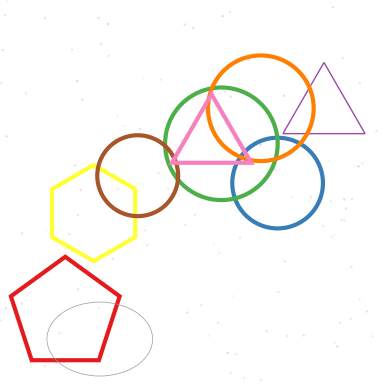[{"shape": "pentagon", "thickness": 3, "radius": 0.74, "center": [0.17, 0.185]}, {"shape": "circle", "thickness": 3, "radius": 0.59, "center": [0.721, 0.525]}, {"shape": "circle", "thickness": 3, "radius": 0.73, "center": [0.575, 0.627]}, {"shape": "triangle", "thickness": 1, "radius": 0.62, "center": [0.842, 0.714]}, {"shape": "circle", "thickness": 3, "radius": 0.69, "center": [0.678, 0.719]}, {"shape": "hexagon", "thickness": 3, "radius": 0.62, "center": [0.243, 0.447]}, {"shape": "circle", "thickness": 3, "radius": 0.53, "center": [0.358, 0.544]}, {"shape": "triangle", "thickness": 3, "radius": 0.59, "center": [0.549, 0.637]}, {"shape": "oval", "thickness": 0.5, "radius": 0.69, "center": [0.259, 0.119]}]